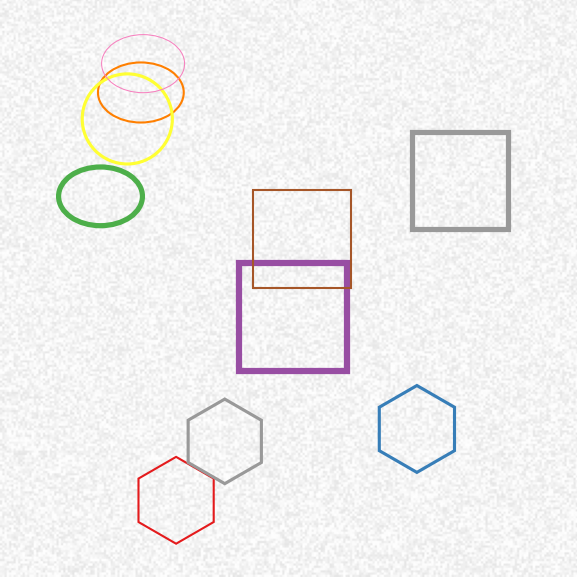[{"shape": "hexagon", "thickness": 1, "radius": 0.38, "center": [0.305, 0.133]}, {"shape": "hexagon", "thickness": 1.5, "radius": 0.38, "center": [0.722, 0.256]}, {"shape": "oval", "thickness": 2.5, "radius": 0.36, "center": [0.174, 0.659]}, {"shape": "square", "thickness": 3, "radius": 0.47, "center": [0.507, 0.45]}, {"shape": "oval", "thickness": 1, "radius": 0.37, "center": [0.244, 0.839]}, {"shape": "circle", "thickness": 1.5, "radius": 0.39, "center": [0.22, 0.793]}, {"shape": "square", "thickness": 1, "radius": 0.43, "center": [0.523, 0.585]}, {"shape": "oval", "thickness": 0.5, "radius": 0.36, "center": [0.248, 0.889]}, {"shape": "square", "thickness": 2.5, "radius": 0.42, "center": [0.796, 0.686]}, {"shape": "hexagon", "thickness": 1.5, "radius": 0.37, "center": [0.389, 0.235]}]